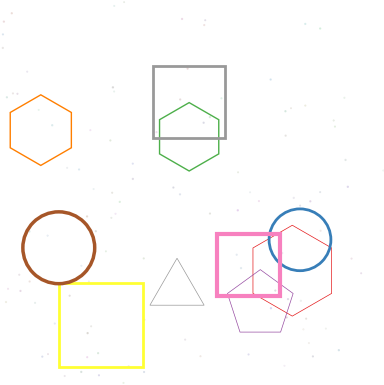[{"shape": "hexagon", "thickness": 0.5, "radius": 0.59, "center": [0.759, 0.297]}, {"shape": "circle", "thickness": 2, "radius": 0.4, "center": [0.779, 0.377]}, {"shape": "hexagon", "thickness": 1, "radius": 0.44, "center": [0.491, 0.645]}, {"shape": "pentagon", "thickness": 0.5, "radius": 0.45, "center": [0.676, 0.21]}, {"shape": "hexagon", "thickness": 1, "radius": 0.46, "center": [0.106, 0.662]}, {"shape": "square", "thickness": 2, "radius": 0.55, "center": [0.262, 0.156]}, {"shape": "circle", "thickness": 2.5, "radius": 0.47, "center": [0.153, 0.356]}, {"shape": "square", "thickness": 3, "radius": 0.41, "center": [0.646, 0.312]}, {"shape": "triangle", "thickness": 0.5, "radius": 0.41, "center": [0.46, 0.248]}, {"shape": "square", "thickness": 2, "radius": 0.47, "center": [0.491, 0.735]}]